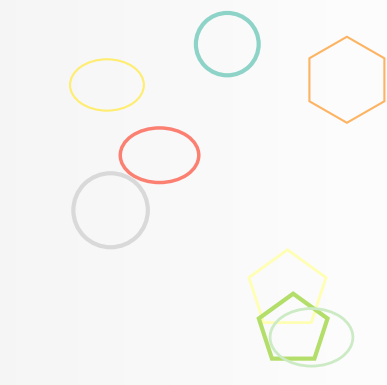[{"shape": "circle", "thickness": 3, "radius": 0.41, "center": [0.587, 0.885]}, {"shape": "pentagon", "thickness": 2, "radius": 0.52, "center": [0.742, 0.247]}, {"shape": "oval", "thickness": 2.5, "radius": 0.51, "center": [0.412, 0.597]}, {"shape": "hexagon", "thickness": 1.5, "radius": 0.56, "center": [0.895, 0.793]}, {"shape": "pentagon", "thickness": 3, "radius": 0.47, "center": [0.757, 0.144]}, {"shape": "circle", "thickness": 3, "radius": 0.48, "center": [0.285, 0.454]}, {"shape": "oval", "thickness": 2, "radius": 0.53, "center": [0.804, 0.124]}, {"shape": "oval", "thickness": 1.5, "radius": 0.48, "center": [0.276, 0.779]}]